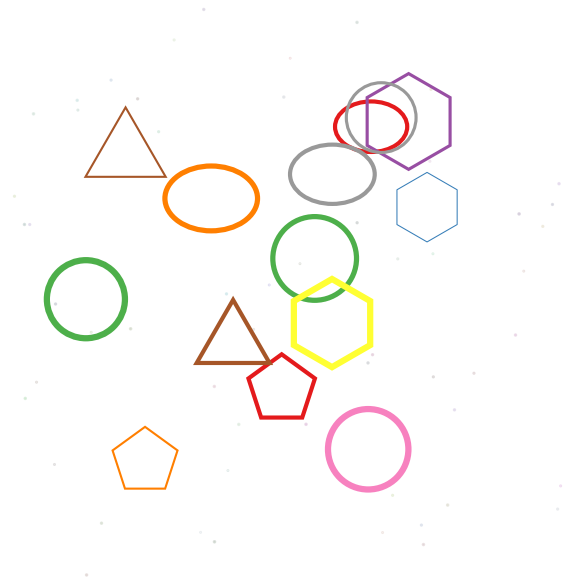[{"shape": "oval", "thickness": 2, "radius": 0.31, "center": [0.643, 0.78]}, {"shape": "pentagon", "thickness": 2, "radius": 0.3, "center": [0.488, 0.325]}, {"shape": "hexagon", "thickness": 0.5, "radius": 0.3, "center": [0.739, 0.64]}, {"shape": "circle", "thickness": 2.5, "radius": 0.36, "center": [0.545, 0.552]}, {"shape": "circle", "thickness": 3, "radius": 0.34, "center": [0.149, 0.481]}, {"shape": "hexagon", "thickness": 1.5, "radius": 0.41, "center": [0.708, 0.789]}, {"shape": "pentagon", "thickness": 1, "radius": 0.3, "center": [0.251, 0.201]}, {"shape": "oval", "thickness": 2.5, "radius": 0.4, "center": [0.366, 0.656]}, {"shape": "hexagon", "thickness": 3, "radius": 0.38, "center": [0.575, 0.44]}, {"shape": "triangle", "thickness": 1, "radius": 0.4, "center": [0.217, 0.733]}, {"shape": "triangle", "thickness": 2, "radius": 0.36, "center": [0.404, 0.407]}, {"shape": "circle", "thickness": 3, "radius": 0.35, "center": [0.638, 0.221]}, {"shape": "oval", "thickness": 2, "radius": 0.37, "center": [0.576, 0.697]}, {"shape": "circle", "thickness": 1.5, "radius": 0.3, "center": [0.66, 0.796]}]